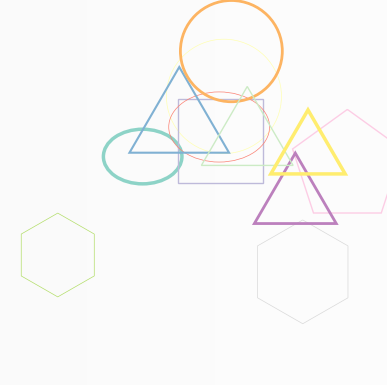[{"shape": "oval", "thickness": 2.5, "radius": 0.51, "center": [0.368, 0.593]}, {"shape": "circle", "thickness": 0.5, "radius": 0.74, "center": [0.578, 0.75]}, {"shape": "square", "thickness": 1, "radius": 0.54, "center": [0.569, 0.633]}, {"shape": "oval", "thickness": 0.5, "radius": 0.65, "center": [0.566, 0.67]}, {"shape": "triangle", "thickness": 1.5, "radius": 0.74, "center": [0.463, 0.678]}, {"shape": "circle", "thickness": 2, "radius": 0.66, "center": [0.597, 0.867]}, {"shape": "hexagon", "thickness": 0.5, "radius": 0.54, "center": [0.149, 0.338]}, {"shape": "pentagon", "thickness": 1, "radius": 0.74, "center": [0.896, 0.567]}, {"shape": "hexagon", "thickness": 0.5, "radius": 0.67, "center": [0.781, 0.294]}, {"shape": "triangle", "thickness": 2, "radius": 0.61, "center": [0.762, 0.48]}, {"shape": "triangle", "thickness": 1, "radius": 0.68, "center": [0.638, 0.639]}, {"shape": "triangle", "thickness": 2.5, "radius": 0.55, "center": [0.795, 0.604]}]